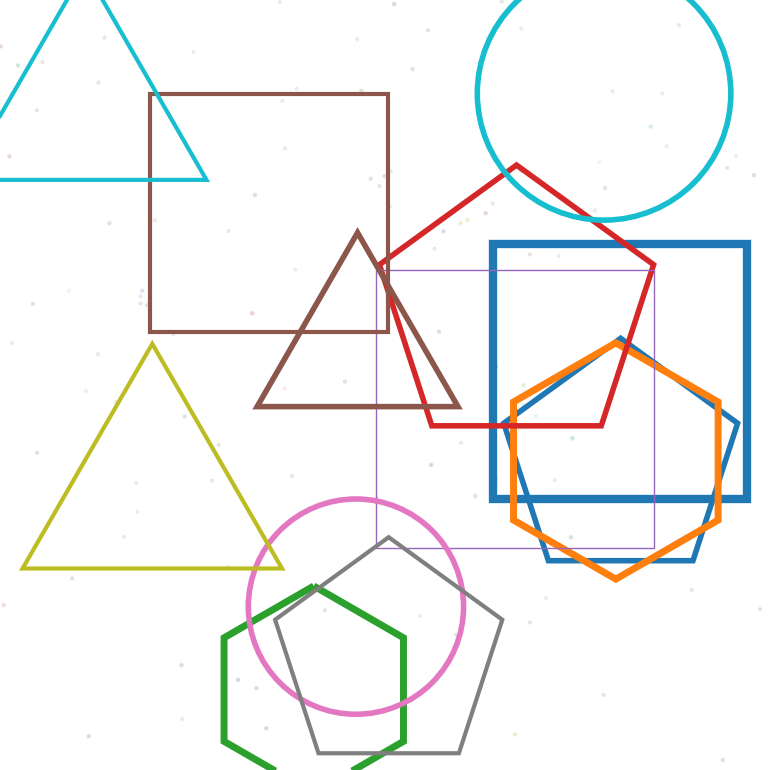[{"shape": "pentagon", "thickness": 2, "radius": 0.8, "center": [0.806, 0.401]}, {"shape": "square", "thickness": 3, "radius": 0.83, "center": [0.805, 0.518]}, {"shape": "hexagon", "thickness": 2.5, "radius": 0.77, "center": [0.8, 0.401]}, {"shape": "hexagon", "thickness": 2.5, "radius": 0.67, "center": [0.407, 0.104]}, {"shape": "pentagon", "thickness": 2, "radius": 0.94, "center": [0.671, 0.598]}, {"shape": "square", "thickness": 0.5, "radius": 0.9, "center": [0.668, 0.469]}, {"shape": "square", "thickness": 1.5, "radius": 0.77, "center": [0.349, 0.723]}, {"shape": "triangle", "thickness": 2, "radius": 0.75, "center": [0.464, 0.547]}, {"shape": "circle", "thickness": 2, "radius": 0.7, "center": [0.462, 0.212]}, {"shape": "pentagon", "thickness": 1.5, "radius": 0.78, "center": [0.505, 0.147]}, {"shape": "triangle", "thickness": 1.5, "radius": 0.97, "center": [0.198, 0.359]}, {"shape": "circle", "thickness": 2, "radius": 0.82, "center": [0.784, 0.879]}, {"shape": "triangle", "thickness": 1.5, "radius": 0.91, "center": [0.11, 0.858]}]